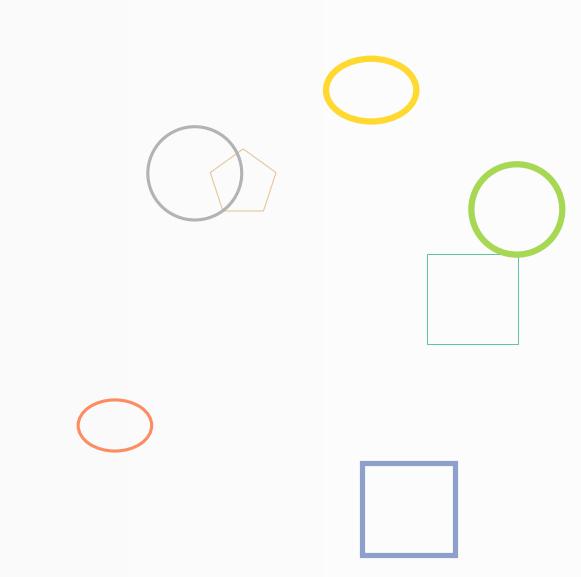[{"shape": "square", "thickness": 0.5, "radius": 0.39, "center": [0.814, 0.482]}, {"shape": "oval", "thickness": 1.5, "radius": 0.32, "center": [0.198, 0.262]}, {"shape": "square", "thickness": 2.5, "radius": 0.4, "center": [0.702, 0.118]}, {"shape": "circle", "thickness": 3, "radius": 0.39, "center": [0.889, 0.636]}, {"shape": "oval", "thickness": 3, "radius": 0.39, "center": [0.639, 0.843]}, {"shape": "pentagon", "thickness": 0.5, "radius": 0.3, "center": [0.418, 0.682]}, {"shape": "circle", "thickness": 1.5, "radius": 0.4, "center": [0.335, 0.699]}]